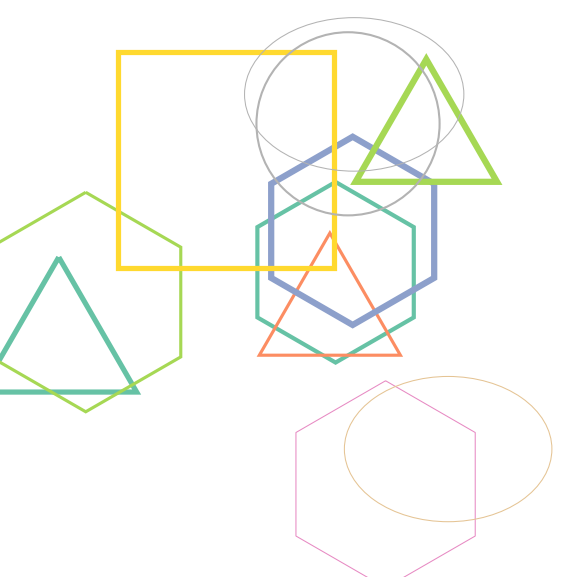[{"shape": "hexagon", "thickness": 2, "radius": 0.78, "center": [0.581, 0.528]}, {"shape": "triangle", "thickness": 2.5, "radius": 0.78, "center": [0.102, 0.398]}, {"shape": "triangle", "thickness": 1.5, "radius": 0.71, "center": [0.571, 0.455]}, {"shape": "hexagon", "thickness": 3, "radius": 0.81, "center": [0.611, 0.599]}, {"shape": "hexagon", "thickness": 0.5, "radius": 0.9, "center": [0.668, 0.161]}, {"shape": "triangle", "thickness": 3, "radius": 0.71, "center": [0.738, 0.755]}, {"shape": "hexagon", "thickness": 1.5, "radius": 0.95, "center": [0.148, 0.476]}, {"shape": "square", "thickness": 2.5, "radius": 0.94, "center": [0.391, 0.723]}, {"shape": "oval", "thickness": 0.5, "radius": 0.9, "center": [0.776, 0.222]}, {"shape": "circle", "thickness": 1, "radius": 0.79, "center": [0.603, 0.785]}, {"shape": "oval", "thickness": 0.5, "radius": 0.95, "center": [0.613, 0.836]}]